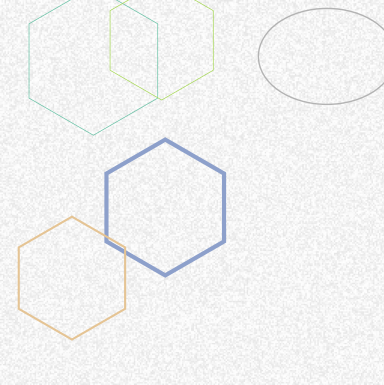[{"shape": "hexagon", "thickness": 0.5, "radius": 0.96, "center": [0.243, 0.842]}, {"shape": "hexagon", "thickness": 3, "radius": 0.88, "center": [0.429, 0.461]}, {"shape": "hexagon", "thickness": 0.5, "radius": 0.77, "center": [0.42, 0.895]}, {"shape": "hexagon", "thickness": 1.5, "radius": 0.8, "center": [0.187, 0.278]}, {"shape": "oval", "thickness": 1, "radius": 0.89, "center": [0.849, 0.853]}]